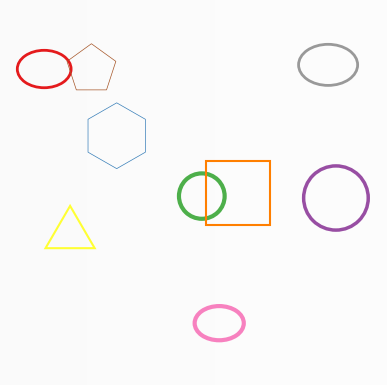[{"shape": "oval", "thickness": 2, "radius": 0.35, "center": [0.114, 0.821]}, {"shape": "hexagon", "thickness": 0.5, "radius": 0.43, "center": [0.301, 0.647]}, {"shape": "circle", "thickness": 3, "radius": 0.29, "center": [0.521, 0.491]}, {"shape": "circle", "thickness": 2.5, "radius": 0.42, "center": [0.867, 0.486]}, {"shape": "square", "thickness": 1.5, "radius": 0.41, "center": [0.615, 0.498]}, {"shape": "triangle", "thickness": 1.5, "radius": 0.37, "center": [0.181, 0.392]}, {"shape": "pentagon", "thickness": 0.5, "radius": 0.33, "center": [0.236, 0.82]}, {"shape": "oval", "thickness": 3, "radius": 0.32, "center": [0.566, 0.161]}, {"shape": "oval", "thickness": 2, "radius": 0.38, "center": [0.847, 0.832]}]